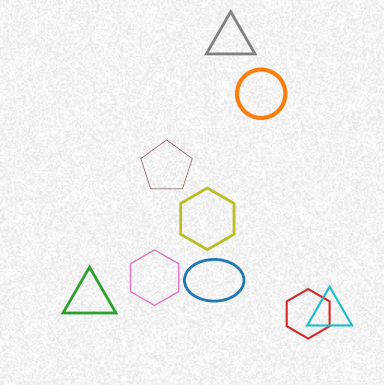[{"shape": "oval", "thickness": 2, "radius": 0.39, "center": [0.556, 0.272]}, {"shape": "circle", "thickness": 3, "radius": 0.31, "center": [0.678, 0.756]}, {"shape": "triangle", "thickness": 2, "radius": 0.4, "center": [0.233, 0.227]}, {"shape": "hexagon", "thickness": 1.5, "radius": 0.32, "center": [0.8, 0.185]}, {"shape": "pentagon", "thickness": 0.5, "radius": 0.35, "center": [0.433, 0.566]}, {"shape": "hexagon", "thickness": 1, "radius": 0.36, "center": [0.402, 0.279]}, {"shape": "triangle", "thickness": 2, "radius": 0.37, "center": [0.599, 0.896]}, {"shape": "hexagon", "thickness": 2, "radius": 0.4, "center": [0.539, 0.432]}, {"shape": "triangle", "thickness": 1.5, "radius": 0.34, "center": [0.856, 0.188]}]